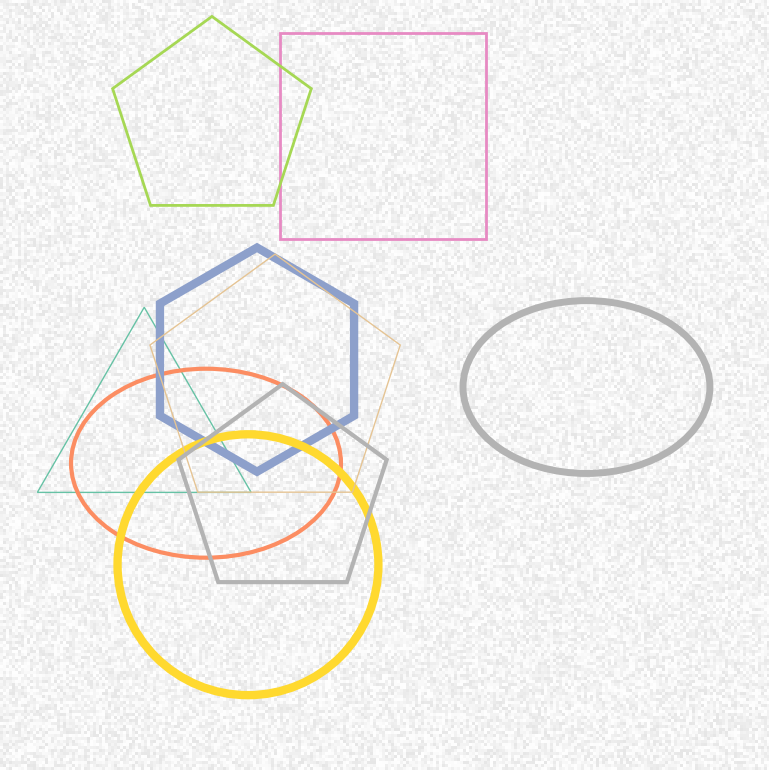[{"shape": "triangle", "thickness": 0.5, "radius": 0.8, "center": [0.187, 0.441]}, {"shape": "oval", "thickness": 1.5, "radius": 0.88, "center": [0.268, 0.398]}, {"shape": "hexagon", "thickness": 3, "radius": 0.73, "center": [0.334, 0.533]}, {"shape": "square", "thickness": 1, "radius": 0.67, "center": [0.497, 0.823]}, {"shape": "pentagon", "thickness": 1, "radius": 0.68, "center": [0.275, 0.843]}, {"shape": "circle", "thickness": 3, "radius": 0.85, "center": [0.322, 0.267]}, {"shape": "pentagon", "thickness": 0.5, "radius": 0.85, "center": [0.357, 0.499]}, {"shape": "pentagon", "thickness": 1.5, "radius": 0.71, "center": [0.367, 0.359]}, {"shape": "oval", "thickness": 2.5, "radius": 0.8, "center": [0.762, 0.497]}]